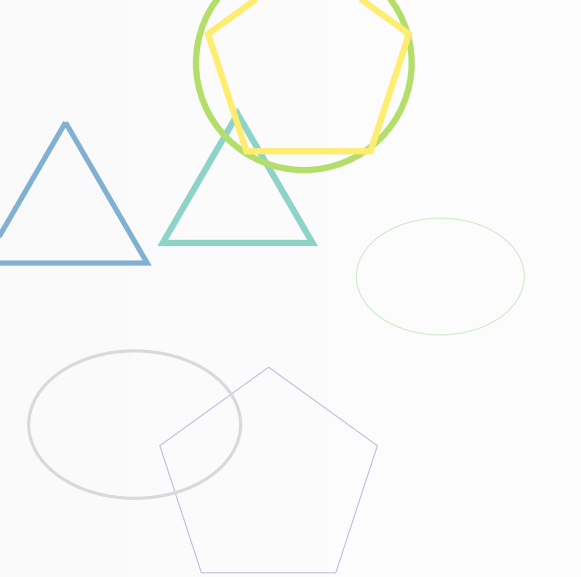[{"shape": "triangle", "thickness": 3, "radius": 0.74, "center": [0.409, 0.653]}, {"shape": "pentagon", "thickness": 0.5, "radius": 0.98, "center": [0.462, 0.167]}, {"shape": "triangle", "thickness": 2.5, "radius": 0.81, "center": [0.113, 0.625]}, {"shape": "circle", "thickness": 3, "radius": 0.93, "center": [0.523, 0.89]}, {"shape": "oval", "thickness": 1.5, "radius": 0.91, "center": [0.232, 0.264]}, {"shape": "oval", "thickness": 0.5, "radius": 0.72, "center": [0.758, 0.52]}, {"shape": "pentagon", "thickness": 3, "radius": 0.91, "center": [0.531, 0.884]}]